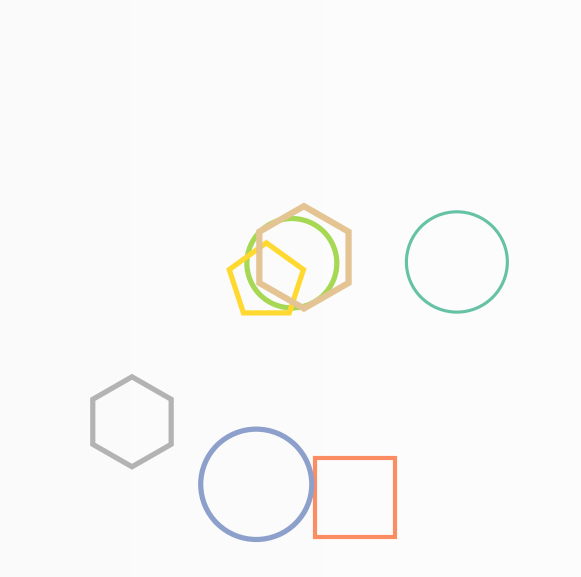[{"shape": "circle", "thickness": 1.5, "radius": 0.43, "center": [0.786, 0.546]}, {"shape": "square", "thickness": 2, "radius": 0.34, "center": [0.61, 0.138]}, {"shape": "circle", "thickness": 2.5, "radius": 0.48, "center": [0.441, 0.161]}, {"shape": "circle", "thickness": 2.5, "radius": 0.39, "center": [0.502, 0.543]}, {"shape": "pentagon", "thickness": 2.5, "radius": 0.34, "center": [0.458, 0.512]}, {"shape": "hexagon", "thickness": 3, "radius": 0.44, "center": [0.523, 0.554]}, {"shape": "hexagon", "thickness": 2.5, "radius": 0.39, "center": [0.227, 0.269]}]